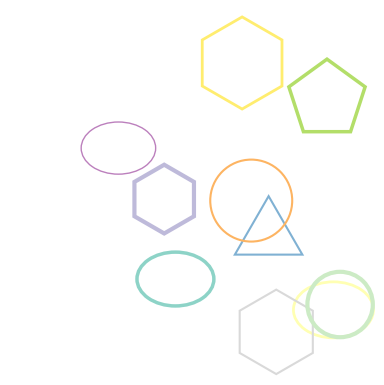[{"shape": "oval", "thickness": 2.5, "radius": 0.5, "center": [0.456, 0.275]}, {"shape": "oval", "thickness": 2, "radius": 0.52, "center": [0.866, 0.195]}, {"shape": "hexagon", "thickness": 3, "radius": 0.45, "center": [0.426, 0.483]}, {"shape": "triangle", "thickness": 1.5, "radius": 0.51, "center": [0.698, 0.389]}, {"shape": "circle", "thickness": 1.5, "radius": 0.53, "center": [0.653, 0.479]}, {"shape": "pentagon", "thickness": 2.5, "radius": 0.52, "center": [0.849, 0.742]}, {"shape": "hexagon", "thickness": 1.5, "radius": 0.55, "center": [0.718, 0.138]}, {"shape": "oval", "thickness": 1, "radius": 0.48, "center": [0.308, 0.615]}, {"shape": "circle", "thickness": 3, "radius": 0.42, "center": [0.883, 0.209]}, {"shape": "hexagon", "thickness": 2, "radius": 0.6, "center": [0.629, 0.836]}]